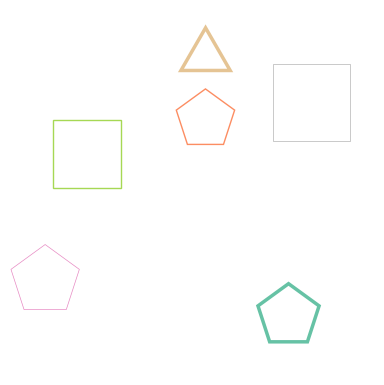[{"shape": "pentagon", "thickness": 2.5, "radius": 0.42, "center": [0.749, 0.18]}, {"shape": "pentagon", "thickness": 1, "radius": 0.4, "center": [0.534, 0.689]}, {"shape": "pentagon", "thickness": 0.5, "radius": 0.47, "center": [0.117, 0.271]}, {"shape": "square", "thickness": 1, "radius": 0.44, "center": [0.227, 0.599]}, {"shape": "triangle", "thickness": 2.5, "radius": 0.37, "center": [0.534, 0.854]}, {"shape": "square", "thickness": 0.5, "radius": 0.5, "center": [0.809, 0.734]}]